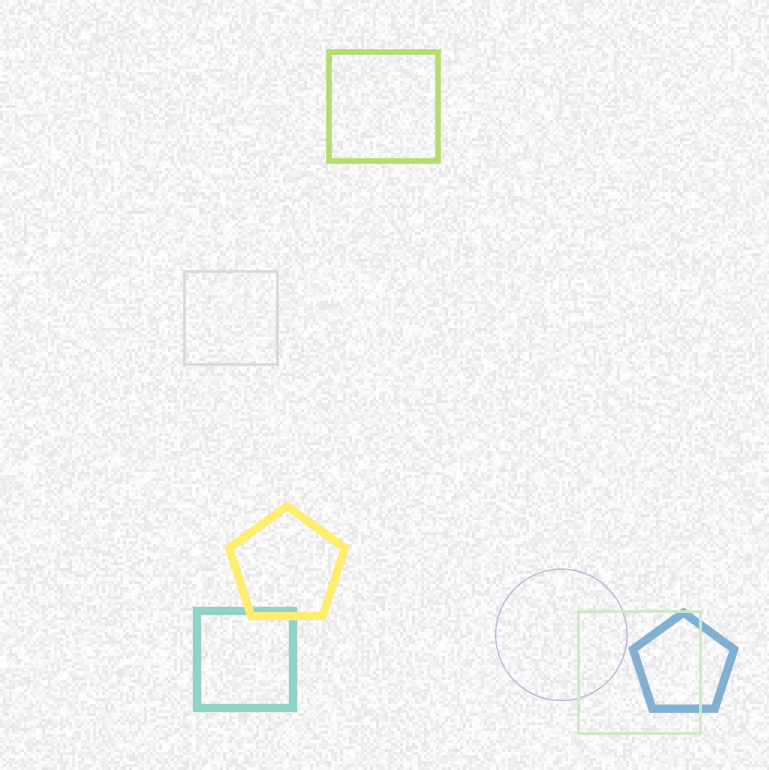[{"shape": "square", "thickness": 3, "radius": 0.31, "center": [0.318, 0.144]}, {"shape": "circle", "thickness": 0.5, "radius": 0.43, "center": [0.729, 0.176]}, {"shape": "pentagon", "thickness": 3, "radius": 0.34, "center": [0.888, 0.135]}, {"shape": "square", "thickness": 2, "radius": 0.35, "center": [0.498, 0.861]}, {"shape": "square", "thickness": 1, "radius": 0.3, "center": [0.3, 0.587]}, {"shape": "square", "thickness": 1, "radius": 0.4, "center": [0.83, 0.127]}, {"shape": "pentagon", "thickness": 3, "radius": 0.39, "center": [0.373, 0.264]}]